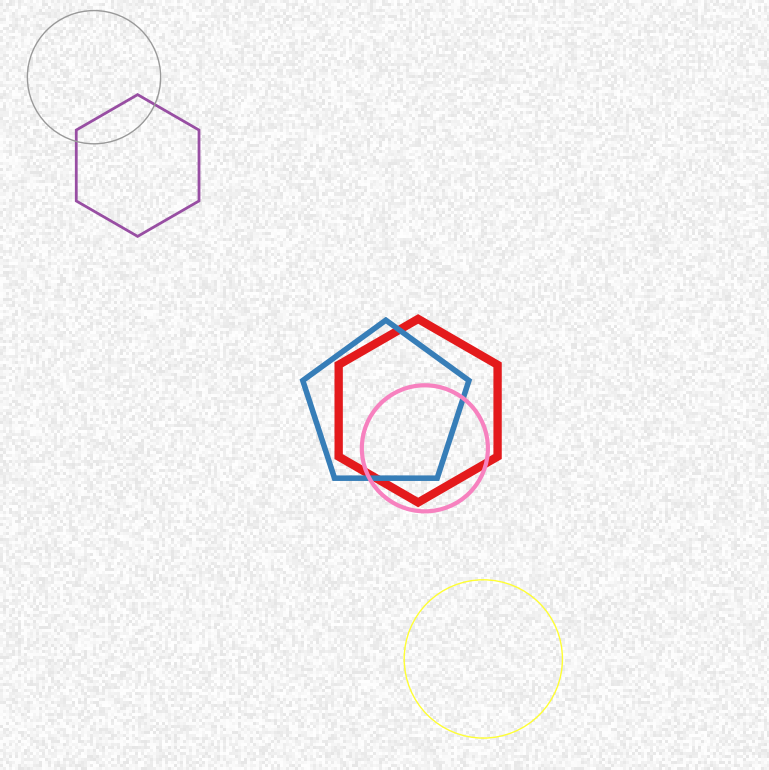[{"shape": "hexagon", "thickness": 3, "radius": 0.6, "center": [0.543, 0.467]}, {"shape": "pentagon", "thickness": 2, "radius": 0.57, "center": [0.501, 0.471]}, {"shape": "hexagon", "thickness": 1, "radius": 0.46, "center": [0.179, 0.785]}, {"shape": "circle", "thickness": 0.5, "radius": 0.51, "center": [0.628, 0.144]}, {"shape": "circle", "thickness": 1.5, "radius": 0.41, "center": [0.552, 0.418]}, {"shape": "circle", "thickness": 0.5, "radius": 0.43, "center": [0.122, 0.9]}]